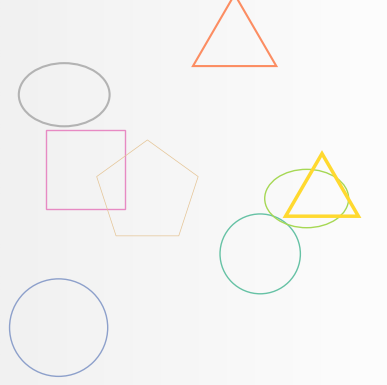[{"shape": "circle", "thickness": 1, "radius": 0.52, "center": [0.671, 0.341]}, {"shape": "triangle", "thickness": 1.5, "radius": 0.62, "center": [0.606, 0.89]}, {"shape": "circle", "thickness": 1, "radius": 0.63, "center": [0.151, 0.149]}, {"shape": "square", "thickness": 1, "radius": 0.51, "center": [0.221, 0.56]}, {"shape": "oval", "thickness": 1, "radius": 0.54, "center": [0.791, 0.484]}, {"shape": "triangle", "thickness": 2.5, "radius": 0.54, "center": [0.831, 0.493]}, {"shape": "pentagon", "thickness": 0.5, "radius": 0.69, "center": [0.38, 0.499]}, {"shape": "oval", "thickness": 1.5, "radius": 0.59, "center": [0.166, 0.754]}]